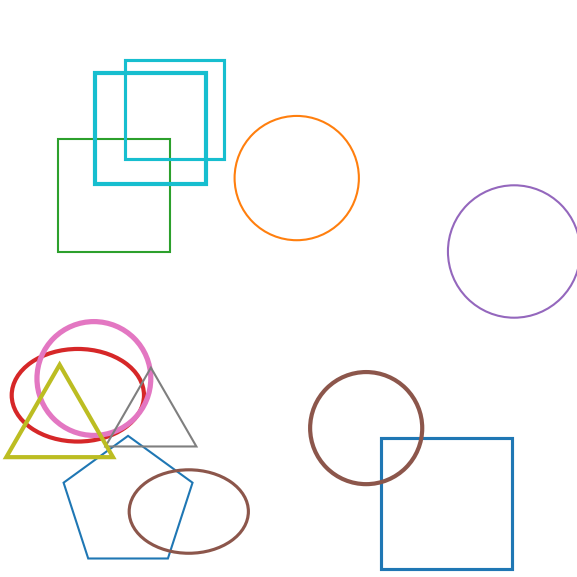[{"shape": "square", "thickness": 1.5, "radius": 0.57, "center": [0.774, 0.127]}, {"shape": "pentagon", "thickness": 1, "radius": 0.59, "center": [0.222, 0.127]}, {"shape": "circle", "thickness": 1, "radius": 0.54, "center": [0.514, 0.691]}, {"shape": "square", "thickness": 1, "radius": 0.49, "center": [0.198, 0.661]}, {"shape": "oval", "thickness": 2, "radius": 0.57, "center": [0.135, 0.315]}, {"shape": "circle", "thickness": 1, "radius": 0.57, "center": [0.89, 0.564]}, {"shape": "circle", "thickness": 2, "radius": 0.49, "center": [0.634, 0.258]}, {"shape": "oval", "thickness": 1.5, "radius": 0.52, "center": [0.327, 0.113]}, {"shape": "circle", "thickness": 2.5, "radius": 0.49, "center": [0.163, 0.344]}, {"shape": "triangle", "thickness": 1, "radius": 0.45, "center": [0.261, 0.271]}, {"shape": "triangle", "thickness": 2, "radius": 0.53, "center": [0.103, 0.261]}, {"shape": "square", "thickness": 1.5, "radius": 0.43, "center": [0.302, 0.81]}, {"shape": "square", "thickness": 2, "radius": 0.48, "center": [0.261, 0.776]}]